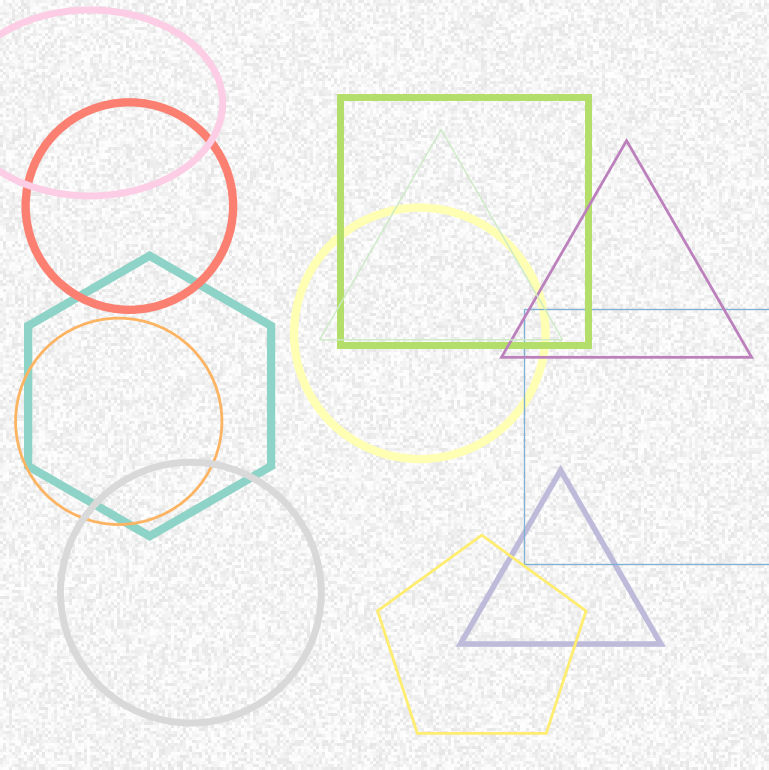[{"shape": "hexagon", "thickness": 3, "radius": 0.91, "center": [0.194, 0.486]}, {"shape": "circle", "thickness": 3, "radius": 0.82, "center": [0.545, 0.567]}, {"shape": "triangle", "thickness": 2, "radius": 0.75, "center": [0.728, 0.239]}, {"shape": "circle", "thickness": 3, "radius": 0.67, "center": [0.168, 0.732]}, {"shape": "square", "thickness": 0.5, "radius": 0.83, "center": [0.846, 0.433]}, {"shape": "circle", "thickness": 1, "radius": 0.67, "center": [0.154, 0.453]}, {"shape": "square", "thickness": 2.5, "radius": 0.81, "center": [0.602, 0.713]}, {"shape": "oval", "thickness": 2.5, "radius": 0.86, "center": [0.117, 0.866]}, {"shape": "circle", "thickness": 2.5, "radius": 0.85, "center": [0.248, 0.23]}, {"shape": "triangle", "thickness": 1, "radius": 0.94, "center": [0.814, 0.63]}, {"shape": "triangle", "thickness": 0.5, "radius": 0.91, "center": [0.573, 0.65]}, {"shape": "pentagon", "thickness": 1, "radius": 0.71, "center": [0.626, 0.163]}]